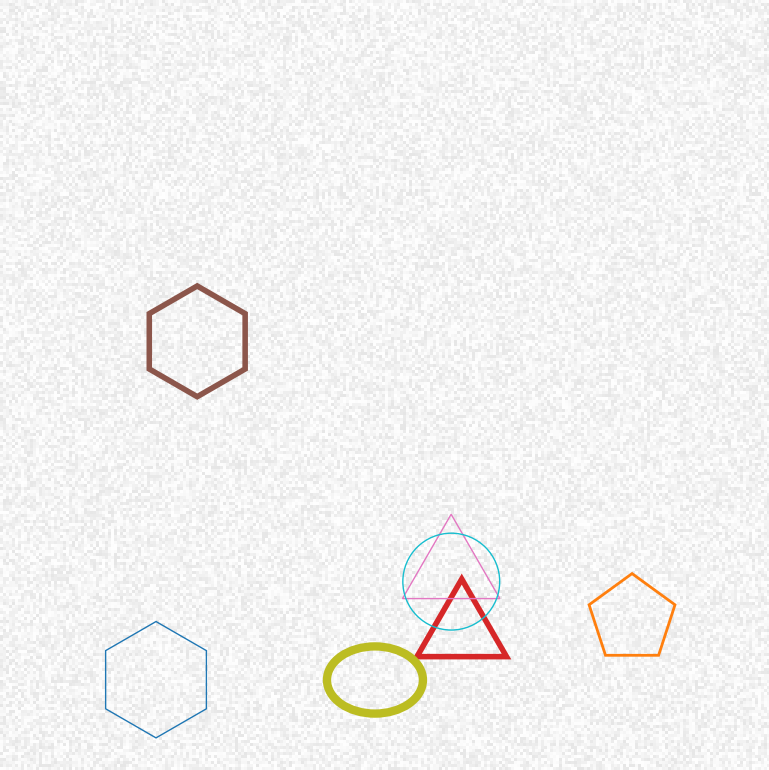[{"shape": "hexagon", "thickness": 0.5, "radius": 0.38, "center": [0.203, 0.117]}, {"shape": "pentagon", "thickness": 1, "radius": 0.29, "center": [0.821, 0.196]}, {"shape": "triangle", "thickness": 2, "radius": 0.34, "center": [0.6, 0.181]}, {"shape": "hexagon", "thickness": 2, "radius": 0.36, "center": [0.256, 0.557]}, {"shape": "triangle", "thickness": 0.5, "radius": 0.37, "center": [0.586, 0.259]}, {"shape": "oval", "thickness": 3, "radius": 0.31, "center": [0.487, 0.117]}, {"shape": "circle", "thickness": 0.5, "radius": 0.31, "center": [0.586, 0.245]}]